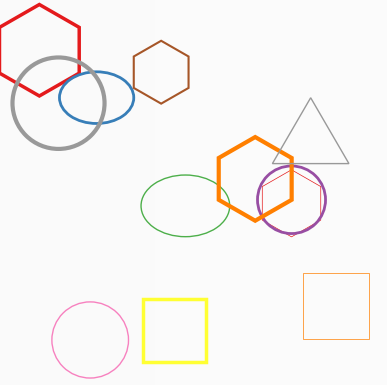[{"shape": "hexagon", "thickness": 2.5, "radius": 0.59, "center": [0.102, 0.869]}, {"shape": "hexagon", "thickness": 0.5, "radius": 0.44, "center": [0.752, 0.472]}, {"shape": "oval", "thickness": 2, "radius": 0.48, "center": [0.249, 0.746]}, {"shape": "oval", "thickness": 1, "radius": 0.57, "center": [0.478, 0.465]}, {"shape": "circle", "thickness": 2, "radius": 0.44, "center": [0.752, 0.481]}, {"shape": "square", "thickness": 0.5, "radius": 0.43, "center": [0.868, 0.205]}, {"shape": "hexagon", "thickness": 3, "radius": 0.54, "center": [0.659, 0.535]}, {"shape": "square", "thickness": 2.5, "radius": 0.41, "center": [0.451, 0.142]}, {"shape": "hexagon", "thickness": 1.5, "radius": 0.41, "center": [0.416, 0.812]}, {"shape": "circle", "thickness": 1, "radius": 0.49, "center": [0.233, 0.117]}, {"shape": "circle", "thickness": 3, "radius": 0.59, "center": [0.151, 0.732]}, {"shape": "triangle", "thickness": 1, "radius": 0.57, "center": [0.802, 0.632]}]